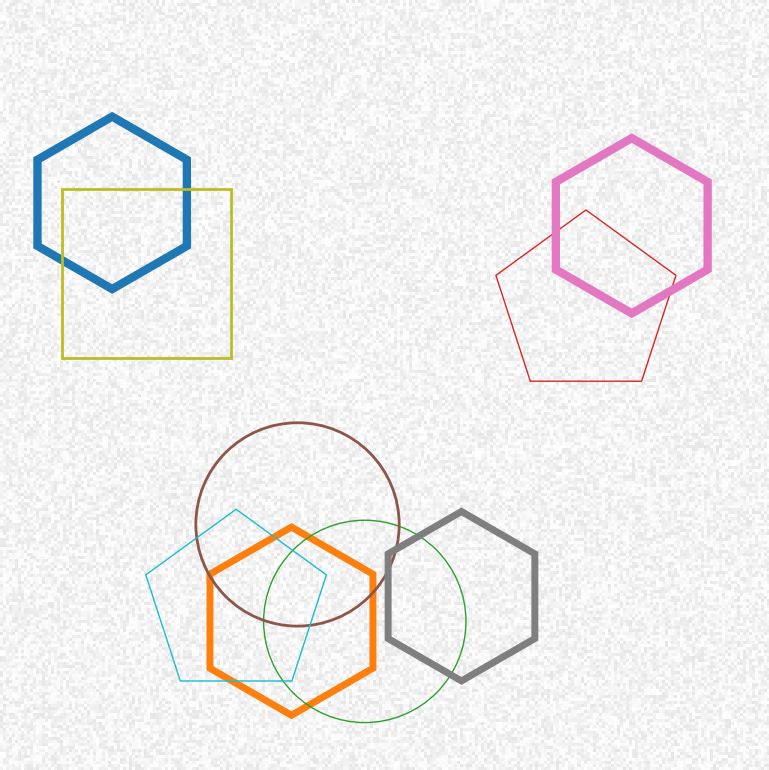[{"shape": "hexagon", "thickness": 3, "radius": 0.56, "center": [0.146, 0.737]}, {"shape": "hexagon", "thickness": 2.5, "radius": 0.61, "center": [0.379, 0.193]}, {"shape": "circle", "thickness": 0.5, "radius": 0.66, "center": [0.474, 0.193]}, {"shape": "pentagon", "thickness": 0.5, "radius": 0.61, "center": [0.761, 0.604]}, {"shape": "circle", "thickness": 1, "radius": 0.66, "center": [0.386, 0.319]}, {"shape": "hexagon", "thickness": 3, "radius": 0.57, "center": [0.82, 0.707]}, {"shape": "hexagon", "thickness": 2.5, "radius": 0.55, "center": [0.599, 0.226]}, {"shape": "square", "thickness": 1, "radius": 0.55, "center": [0.19, 0.645]}, {"shape": "pentagon", "thickness": 0.5, "radius": 0.62, "center": [0.307, 0.215]}]